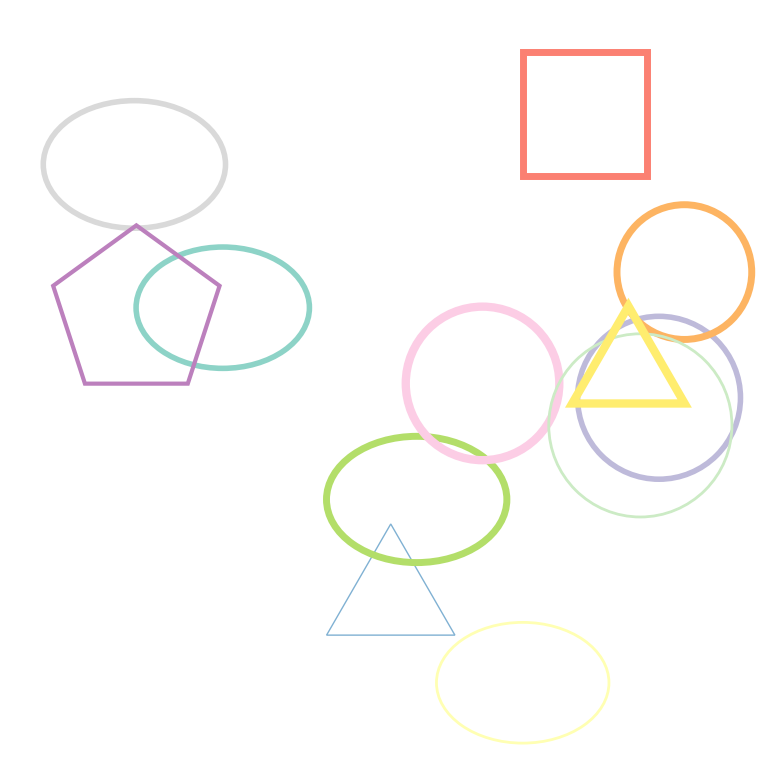[{"shape": "oval", "thickness": 2, "radius": 0.56, "center": [0.289, 0.6]}, {"shape": "oval", "thickness": 1, "radius": 0.56, "center": [0.679, 0.113]}, {"shape": "circle", "thickness": 2, "radius": 0.53, "center": [0.856, 0.483]}, {"shape": "square", "thickness": 2.5, "radius": 0.4, "center": [0.76, 0.852]}, {"shape": "triangle", "thickness": 0.5, "radius": 0.48, "center": [0.507, 0.223]}, {"shape": "circle", "thickness": 2.5, "radius": 0.44, "center": [0.889, 0.647]}, {"shape": "oval", "thickness": 2.5, "radius": 0.59, "center": [0.541, 0.351]}, {"shape": "circle", "thickness": 3, "radius": 0.5, "center": [0.627, 0.502]}, {"shape": "oval", "thickness": 2, "radius": 0.59, "center": [0.175, 0.786]}, {"shape": "pentagon", "thickness": 1.5, "radius": 0.57, "center": [0.177, 0.594]}, {"shape": "circle", "thickness": 1, "radius": 0.59, "center": [0.832, 0.448]}, {"shape": "triangle", "thickness": 3, "radius": 0.42, "center": [0.816, 0.518]}]